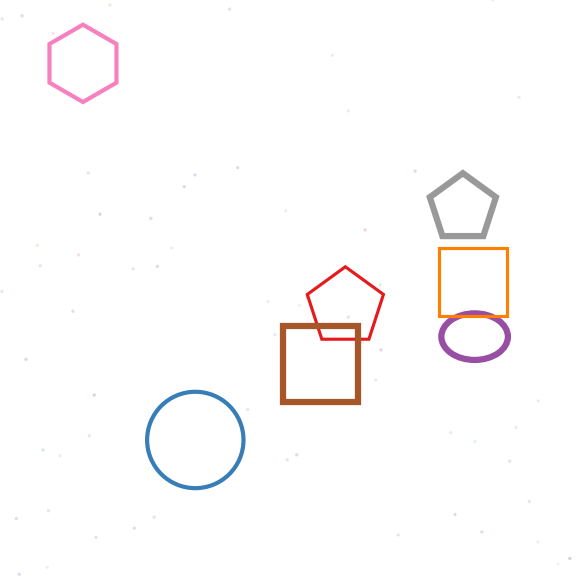[{"shape": "pentagon", "thickness": 1.5, "radius": 0.35, "center": [0.598, 0.468]}, {"shape": "circle", "thickness": 2, "radius": 0.42, "center": [0.338, 0.237]}, {"shape": "oval", "thickness": 3, "radius": 0.29, "center": [0.822, 0.416]}, {"shape": "square", "thickness": 1.5, "radius": 0.29, "center": [0.819, 0.511]}, {"shape": "square", "thickness": 3, "radius": 0.33, "center": [0.555, 0.368]}, {"shape": "hexagon", "thickness": 2, "radius": 0.33, "center": [0.144, 0.889]}, {"shape": "pentagon", "thickness": 3, "radius": 0.3, "center": [0.802, 0.639]}]